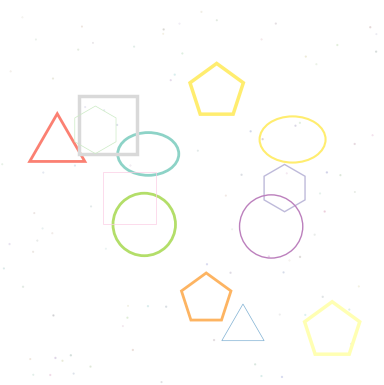[{"shape": "oval", "thickness": 2, "radius": 0.4, "center": [0.385, 0.6]}, {"shape": "pentagon", "thickness": 2.5, "radius": 0.38, "center": [0.863, 0.141]}, {"shape": "hexagon", "thickness": 1, "radius": 0.31, "center": [0.739, 0.512]}, {"shape": "triangle", "thickness": 2, "radius": 0.41, "center": [0.149, 0.622]}, {"shape": "triangle", "thickness": 0.5, "radius": 0.32, "center": [0.631, 0.147]}, {"shape": "pentagon", "thickness": 2, "radius": 0.34, "center": [0.536, 0.223]}, {"shape": "circle", "thickness": 2, "radius": 0.41, "center": [0.375, 0.417]}, {"shape": "square", "thickness": 0.5, "radius": 0.34, "center": [0.337, 0.486]}, {"shape": "square", "thickness": 2.5, "radius": 0.38, "center": [0.28, 0.676]}, {"shape": "circle", "thickness": 1, "radius": 0.41, "center": [0.704, 0.412]}, {"shape": "hexagon", "thickness": 0.5, "radius": 0.31, "center": [0.248, 0.663]}, {"shape": "pentagon", "thickness": 2.5, "radius": 0.36, "center": [0.563, 0.762]}, {"shape": "oval", "thickness": 1.5, "radius": 0.43, "center": [0.76, 0.638]}]